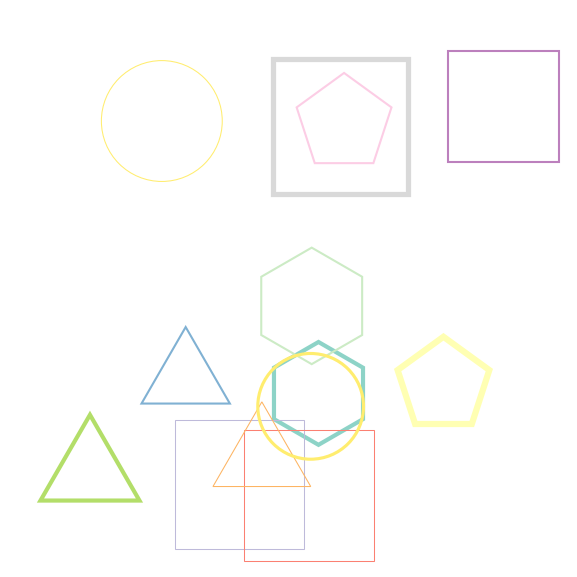[{"shape": "hexagon", "thickness": 2, "radius": 0.45, "center": [0.552, 0.318]}, {"shape": "pentagon", "thickness": 3, "radius": 0.42, "center": [0.768, 0.332]}, {"shape": "square", "thickness": 0.5, "radius": 0.56, "center": [0.415, 0.161]}, {"shape": "square", "thickness": 0.5, "radius": 0.56, "center": [0.536, 0.141]}, {"shape": "triangle", "thickness": 1, "radius": 0.44, "center": [0.322, 0.345]}, {"shape": "triangle", "thickness": 0.5, "radius": 0.49, "center": [0.453, 0.206]}, {"shape": "triangle", "thickness": 2, "radius": 0.49, "center": [0.156, 0.182]}, {"shape": "pentagon", "thickness": 1, "radius": 0.43, "center": [0.596, 0.786]}, {"shape": "square", "thickness": 2.5, "radius": 0.59, "center": [0.589, 0.781]}, {"shape": "square", "thickness": 1, "radius": 0.48, "center": [0.872, 0.814]}, {"shape": "hexagon", "thickness": 1, "radius": 0.5, "center": [0.54, 0.469]}, {"shape": "circle", "thickness": 1.5, "radius": 0.46, "center": [0.538, 0.296]}, {"shape": "circle", "thickness": 0.5, "radius": 0.52, "center": [0.28, 0.79]}]